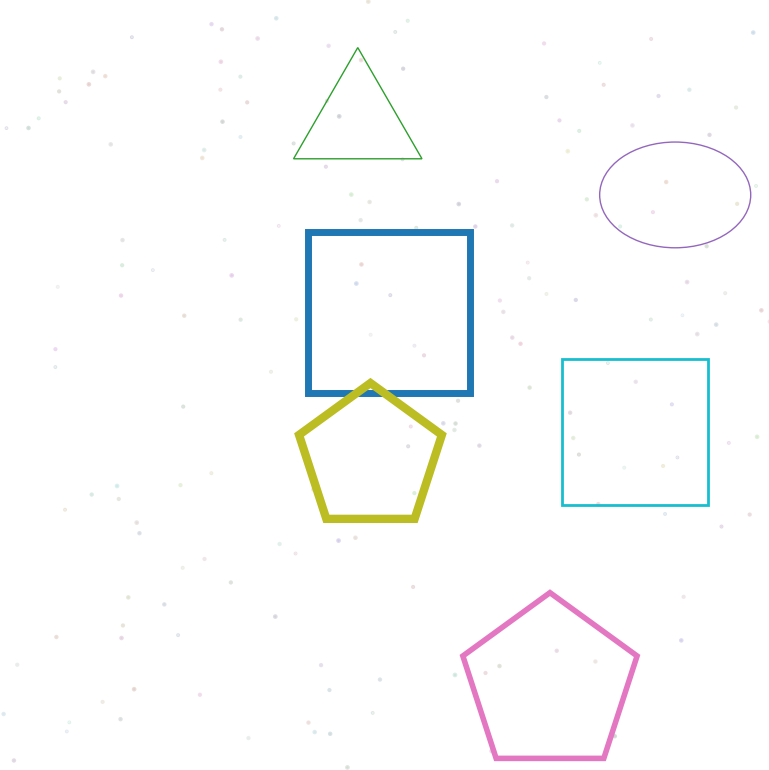[{"shape": "square", "thickness": 2.5, "radius": 0.52, "center": [0.505, 0.594]}, {"shape": "triangle", "thickness": 0.5, "radius": 0.48, "center": [0.465, 0.842]}, {"shape": "oval", "thickness": 0.5, "radius": 0.49, "center": [0.877, 0.747]}, {"shape": "pentagon", "thickness": 2, "radius": 0.59, "center": [0.714, 0.111]}, {"shape": "pentagon", "thickness": 3, "radius": 0.49, "center": [0.481, 0.405]}, {"shape": "square", "thickness": 1, "radius": 0.48, "center": [0.825, 0.439]}]